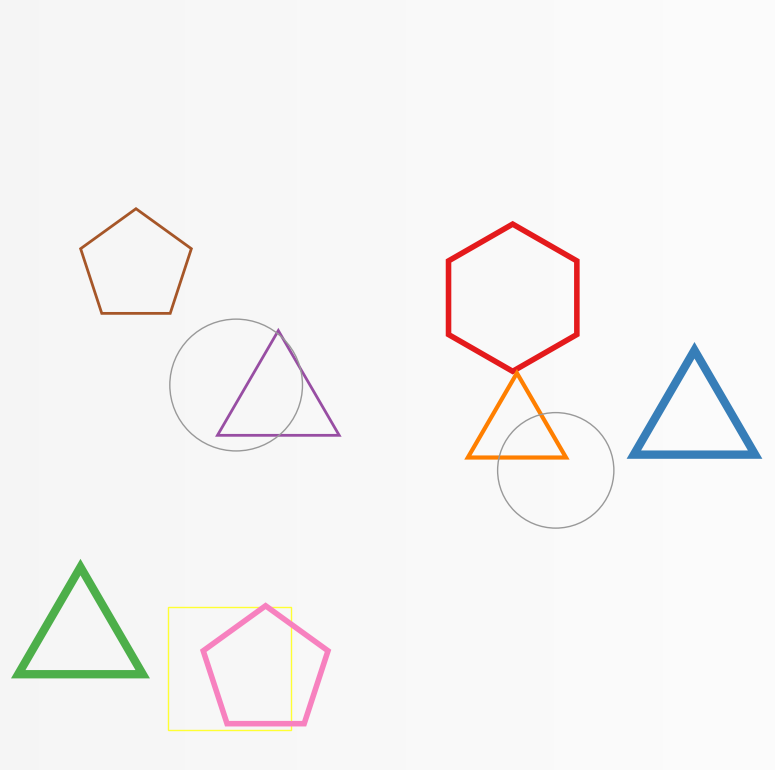[{"shape": "hexagon", "thickness": 2, "radius": 0.48, "center": [0.662, 0.613]}, {"shape": "triangle", "thickness": 3, "radius": 0.45, "center": [0.896, 0.455]}, {"shape": "triangle", "thickness": 3, "radius": 0.46, "center": [0.104, 0.171]}, {"shape": "triangle", "thickness": 1, "radius": 0.45, "center": [0.359, 0.48]}, {"shape": "triangle", "thickness": 1.5, "radius": 0.37, "center": [0.667, 0.442]}, {"shape": "square", "thickness": 0.5, "radius": 0.4, "center": [0.296, 0.132]}, {"shape": "pentagon", "thickness": 1, "radius": 0.38, "center": [0.175, 0.654]}, {"shape": "pentagon", "thickness": 2, "radius": 0.42, "center": [0.343, 0.129]}, {"shape": "circle", "thickness": 0.5, "radius": 0.43, "center": [0.305, 0.5]}, {"shape": "circle", "thickness": 0.5, "radius": 0.38, "center": [0.717, 0.389]}]